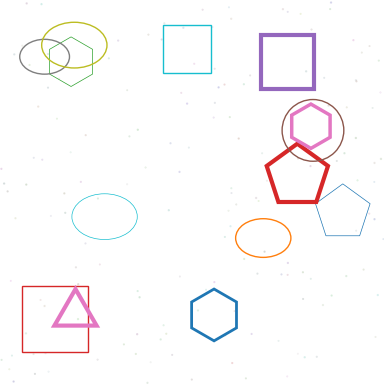[{"shape": "hexagon", "thickness": 2, "radius": 0.34, "center": [0.556, 0.182]}, {"shape": "pentagon", "thickness": 0.5, "radius": 0.37, "center": [0.89, 0.448]}, {"shape": "oval", "thickness": 1, "radius": 0.36, "center": [0.684, 0.382]}, {"shape": "hexagon", "thickness": 0.5, "radius": 0.32, "center": [0.185, 0.84]}, {"shape": "pentagon", "thickness": 3, "radius": 0.42, "center": [0.772, 0.543]}, {"shape": "square", "thickness": 1, "radius": 0.42, "center": [0.143, 0.171]}, {"shape": "square", "thickness": 3, "radius": 0.35, "center": [0.747, 0.839]}, {"shape": "circle", "thickness": 1, "radius": 0.4, "center": [0.813, 0.661]}, {"shape": "hexagon", "thickness": 2.5, "radius": 0.29, "center": [0.808, 0.672]}, {"shape": "triangle", "thickness": 3, "radius": 0.32, "center": [0.196, 0.186]}, {"shape": "oval", "thickness": 1, "radius": 0.32, "center": [0.116, 0.853]}, {"shape": "oval", "thickness": 1, "radius": 0.42, "center": [0.193, 0.883]}, {"shape": "square", "thickness": 1, "radius": 0.31, "center": [0.485, 0.873]}, {"shape": "oval", "thickness": 0.5, "radius": 0.42, "center": [0.272, 0.437]}]